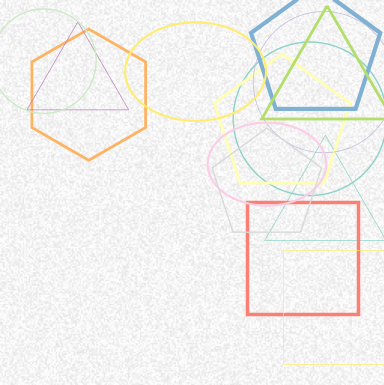[{"shape": "circle", "thickness": 1, "radius": 1.0, "center": [0.805, 0.691]}, {"shape": "triangle", "thickness": 0.5, "radius": 0.91, "center": [0.845, 0.466]}, {"shape": "pentagon", "thickness": 2, "radius": 0.93, "center": [0.733, 0.675]}, {"shape": "circle", "thickness": 0.5, "radius": 0.92, "center": [0.841, 0.787]}, {"shape": "square", "thickness": 2.5, "radius": 0.72, "center": [0.785, 0.329]}, {"shape": "pentagon", "thickness": 3, "radius": 0.88, "center": [0.82, 0.86]}, {"shape": "hexagon", "thickness": 2, "radius": 0.85, "center": [0.231, 0.754]}, {"shape": "triangle", "thickness": 2, "radius": 0.98, "center": [0.85, 0.789]}, {"shape": "oval", "thickness": 1.5, "radius": 0.77, "center": [0.693, 0.574]}, {"shape": "pentagon", "thickness": 1, "radius": 0.75, "center": [0.693, 0.518]}, {"shape": "triangle", "thickness": 0.5, "radius": 0.76, "center": [0.202, 0.791]}, {"shape": "circle", "thickness": 1, "radius": 0.68, "center": [0.114, 0.841]}, {"shape": "oval", "thickness": 1.5, "radius": 0.91, "center": [0.508, 0.814]}, {"shape": "square", "thickness": 0.5, "radius": 0.74, "center": [0.883, 0.203]}]